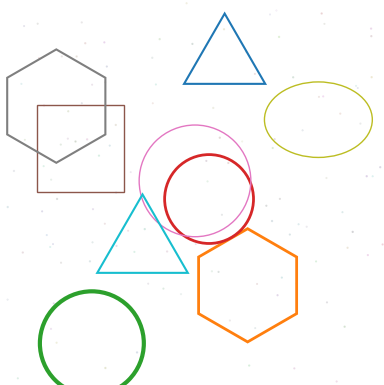[{"shape": "triangle", "thickness": 1.5, "radius": 0.61, "center": [0.584, 0.843]}, {"shape": "hexagon", "thickness": 2, "radius": 0.74, "center": [0.643, 0.259]}, {"shape": "circle", "thickness": 3, "radius": 0.67, "center": [0.239, 0.108]}, {"shape": "circle", "thickness": 2, "radius": 0.58, "center": [0.543, 0.483]}, {"shape": "square", "thickness": 1, "radius": 0.56, "center": [0.208, 0.615]}, {"shape": "circle", "thickness": 1, "radius": 0.73, "center": [0.507, 0.53]}, {"shape": "hexagon", "thickness": 1.5, "radius": 0.74, "center": [0.146, 0.724]}, {"shape": "oval", "thickness": 1, "radius": 0.7, "center": [0.827, 0.689]}, {"shape": "triangle", "thickness": 1.5, "radius": 0.68, "center": [0.37, 0.359]}]